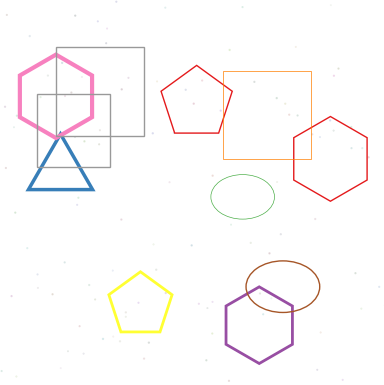[{"shape": "hexagon", "thickness": 1, "radius": 0.55, "center": [0.858, 0.587]}, {"shape": "pentagon", "thickness": 1, "radius": 0.49, "center": [0.511, 0.733]}, {"shape": "triangle", "thickness": 2.5, "radius": 0.48, "center": [0.157, 0.556]}, {"shape": "oval", "thickness": 0.5, "radius": 0.41, "center": [0.63, 0.489]}, {"shape": "hexagon", "thickness": 2, "radius": 0.5, "center": [0.673, 0.155]}, {"shape": "square", "thickness": 0.5, "radius": 0.57, "center": [0.693, 0.7]}, {"shape": "pentagon", "thickness": 2, "radius": 0.43, "center": [0.365, 0.208]}, {"shape": "oval", "thickness": 1, "radius": 0.48, "center": [0.735, 0.255]}, {"shape": "hexagon", "thickness": 3, "radius": 0.54, "center": [0.145, 0.75]}, {"shape": "square", "thickness": 1, "radius": 0.47, "center": [0.19, 0.661]}, {"shape": "square", "thickness": 1, "radius": 0.58, "center": [0.259, 0.763]}]